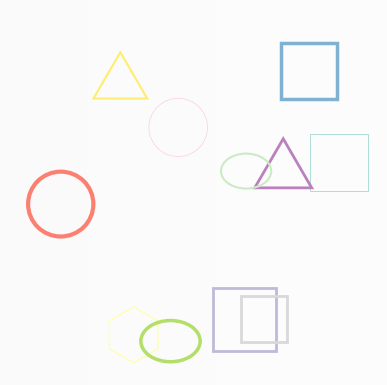[{"shape": "square", "thickness": 0.5, "radius": 0.37, "center": [0.874, 0.578]}, {"shape": "hexagon", "thickness": 1, "radius": 0.36, "center": [0.345, 0.13]}, {"shape": "square", "thickness": 2, "radius": 0.41, "center": [0.631, 0.169]}, {"shape": "circle", "thickness": 3, "radius": 0.42, "center": [0.157, 0.47]}, {"shape": "square", "thickness": 2.5, "radius": 0.36, "center": [0.798, 0.816]}, {"shape": "oval", "thickness": 2.5, "radius": 0.38, "center": [0.44, 0.114]}, {"shape": "circle", "thickness": 0.5, "radius": 0.38, "center": [0.46, 0.669]}, {"shape": "square", "thickness": 2, "radius": 0.3, "center": [0.681, 0.17]}, {"shape": "triangle", "thickness": 2, "radius": 0.42, "center": [0.731, 0.555]}, {"shape": "oval", "thickness": 1.5, "radius": 0.32, "center": [0.635, 0.556]}, {"shape": "triangle", "thickness": 1.5, "radius": 0.4, "center": [0.311, 0.784]}]